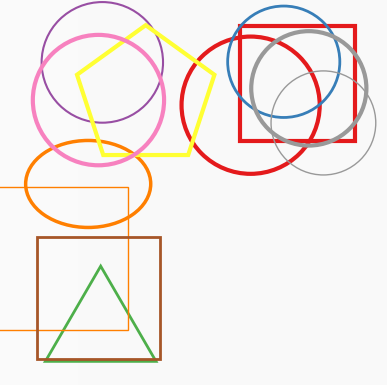[{"shape": "square", "thickness": 3, "radius": 0.75, "center": [0.767, 0.783]}, {"shape": "circle", "thickness": 3, "radius": 0.89, "center": [0.647, 0.727]}, {"shape": "circle", "thickness": 2, "radius": 0.72, "center": [0.732, 0.84]}, {"shape": "triangle", "thickness": 2, "radius": 0.82, "center": [0.26, 0.144]}, {"shape": "circle", "thickness": 1.5, "radius": 0.78, "center": [0.264, 0.838]}, {"shape": "square", "thickness": 1, "radius": 0.93, "center": [0.145, 0.329]}, {"shape": "oval", "thickness": 2.5, "radius": 0.81, "center": [0.228, 0.522]}, {"shape": "pentagon", "thickness": 3, "radius": 0.93, "center": [0.376, 0.748]}, {"shape": "square", "thickness": 2, "radius": 0.79, "center": [0.253, 0.227]}, {"shape": "circle", "thickness": 3, "radius": 0.85, "center": [0.254, 0.74]}, {"shape": "circle", "thickness": 3, "radius": 0.74, "center": [0.797, 0.77]}, {"shape": "circle", "thickness": 1, "radius": 0.68, "center": [0.835, 0.681]}]